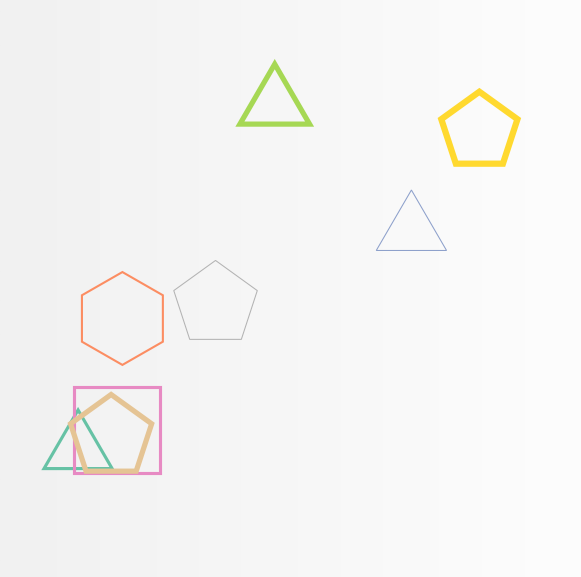[{"shape": "triangle", "thickness": 1.5, "radius": 0.34, "center": [0.134, 0.222]}, {"shape": "hexagon", "thickness": 1, "radius": 0.4, "center": [0.211, 0.448]}, {"shape": "triangle", "thickness": 0.5, "radius": 0.35, "center": [0.708, 0.6]}, {"shape": "square", "thickness": 1.5, "radius": 0.37, "center": [0.202, 0.254]}, {"shape": "triangle", "thickness": 2.5, "radius": 0.35, "center": [0.473, 0.819]}, {"shape": "pentagon", "thickness": 3, "radius": 0.34, "center": [0.825, 0.771]}, {"shape": "pentagon", "thickness": 2.5, "radius": 0.37, "center": [0.191, 0.243]}, {"shape": "pentagon", "thickness": 0.5, "radius": 0.38, "center": [0.371, 0.473]}]